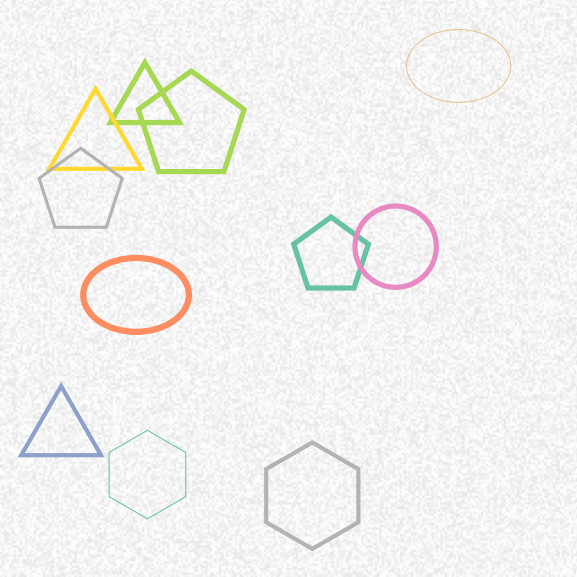[{"shape": "hexagon", "thickness": 0.5, "radius": 0.38, "center": [0.255, 0.177]}, {"shape": "pentagon", "thickness": 2.5, "radius": 0.34, "center": [0.573, 0.555]}, {"shape": "oval", "thickness": 3, "radius": 0.46, "center": [0.236, 0.489]}, {"shape": "triangle", "thickness": 2, "radius": 0.4, "center": [0.106, 0.251]}, {"shape": "circle", "thickness": 2.5, "radius": 0.35, "center": [0.685, 0.572]}, {"shape": "pentagon", "thickness": 2.5, "radius": 0.48, "center": [0.331, 0.78]}, {"shape": "triangle", "thickness": 2.5, "radius": 0.35, "center": [0.251, 0.822]}, {"shape": "triangle", "thickness": 2, "radius": 0.46, "center": [0.166, 0.753]}, {"shape": "oval", "thickness": 0.5, "radius": 0.45, "center": [0.794, 0.885]}, {"shape": "pentagon", "thickness": 1.5, "radius": 0.38, "center": [0.14, 0.667]}, {"shape": "hexagon", "thickness": 2, "radius": 0.46, "center": [0.541, 0.141]}]